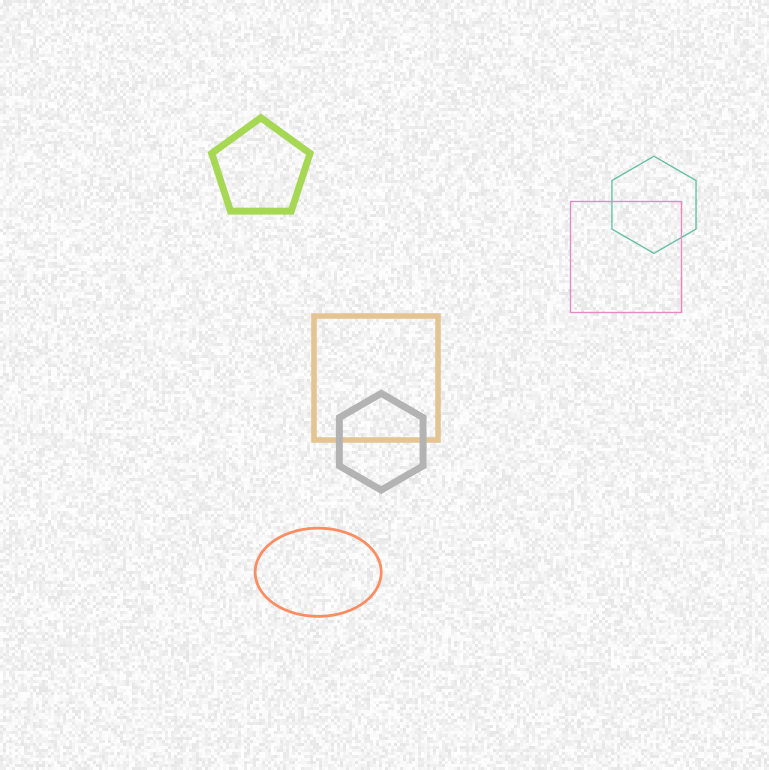[{"shape": "hexagon", "thickness": 0.5, "radius": 0.32, "center": [0.849, 0.734]}, {"shape": "oval", "thickness": 1, "radius": 0.41, "center": [0.413, 0.257]}, {"shape": "square", "thickness": 0.5, "radius": 0.36, "center": [0.813, 0.667]}, {"shape": "pentagon", "thickness": 2.5, "radius": 0.34, "center": [0.339, 0.78]}, {"shape": "square", "thickness": 2, "radius": 0.4, "center": [0.488, 0.509]}, {"shape": "hexagon", "thickness": 2.5, "radius": 0.31, "center": [0.495, 0.426]}]